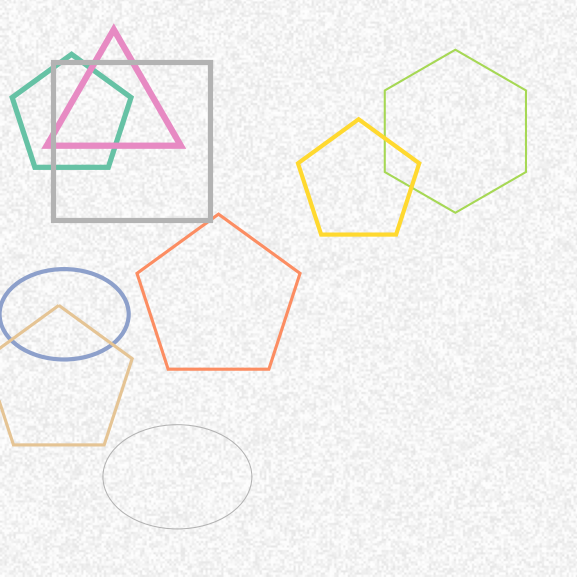[{"shape": "pentagon", "thickness": 2.5, "radius": 0.54, "center": [0.124, 0.797]}, {"shape": "pentagon", "thickness": 1.5, "radius": 0.74, "center": [0.378, 0.48]}, {"shape": "oval", "thickness": 2, "radius": 0.56, "center": [0.111, 0.455]}, {"shape": "triangle", "thickness": 3, "radius": 0.67, "center": [0.197, 0.814]}, {"shape": "hexagon", "thickness": 1, "radius": 0.71, "center": [0.789, 0.772]}, {"shape": "pentagon", "thickness": 2, "radius": 0.55, "center": [0.621, 0.682]}, {"shape": "pentagon", "thickness": 1.5, "radius": 0.67, "center": [0.102, 0.337]}, {"shape": "square", "thickness": 2.5, "radius": 0.68, "center": [0.228, 0.755]}, {"shape": "oval", "thickness": 0.5, "radius": 0.64, "center": [0.307, 0.173]}]